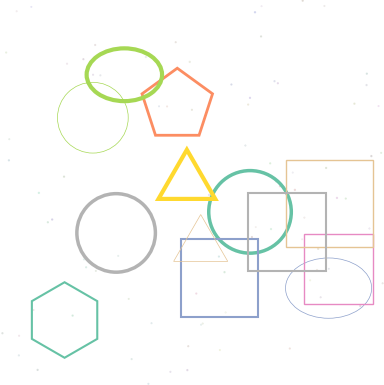[{"shape": "hexagon", "thickness": 1.5, "radius": 0.49, "center": [0.168, 0.169]}, {"shape": "circle", "thickness": 2.5, "radius": 0.54, "center": [0.649, 0.45]}, {"shape": "pentagon", "thickness": 2, "radius": 0.48, "center": [0.46, 0.727]}, {"shape": "square", "thickness": 1.5, "radius": 0.5, "center": [0.57, 0.278]}, {"shape": "oval", "thickness": 0.5, "radius": 0.56, "center": [0.853, 0.252]}, {"shape": "square", "thickness": 1, "radius": 0.45, "center": [0.879, 0.301]}, {"shape": "oval", "thickness": 3, "radius": 0.49, "center": [0.323, 0.806]}, {"shape": "circle", "thickness": 0.5, "radius": 0.46, "center": [0.241, 0.694]}, {"shape": "triangle", "thickness": 3, "radius": 0.43, "center": [0.485, 0.526]}, {"shape": "triangle", "thickness": 0.5, "radius": 0.41, "center": [0.521, 0.362]}, {"shape": "square", "thickness": 1, "radius": 0.57, "center": [0.856, 0.471]}, {"shape": "circle", "thickness": 2.5, "radius": 0.51, "center": [0.302, 0.395]}, {"shape": "square", "thickness": 1.5, "radius": 0.51, "center": [0.746, 0.398]}]